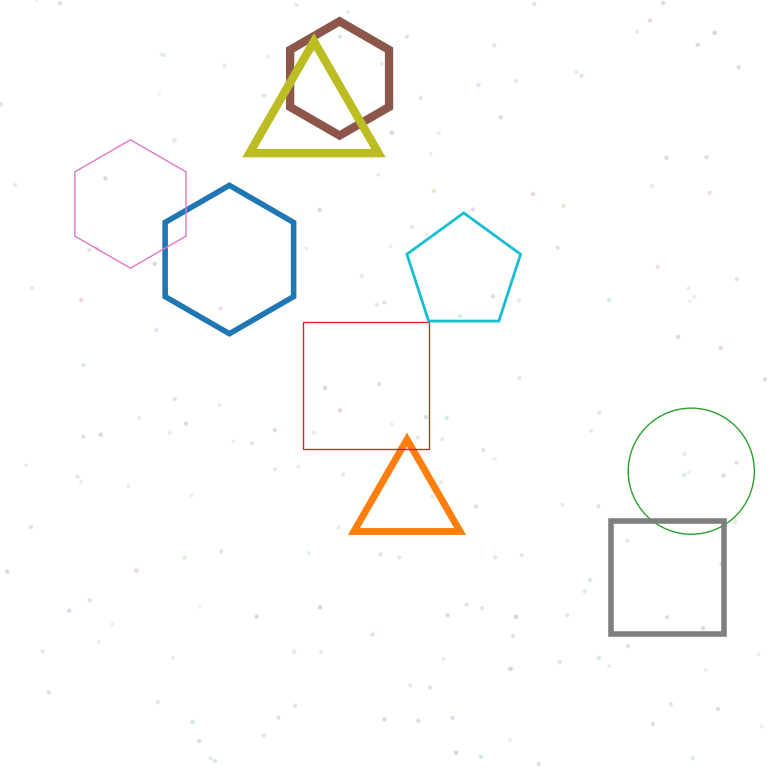[{"shape": "hexagon", "thickness": 2, "radius": 0.48, "center": [0.298, 0.663]}, {"shape": "triangle", "thickness": 2.5, "radius": 0.4, "center": [0.529, 0.35]}, {"shape": "circle", "thickness": 0.5, "radius": 0.41, "center": [0.898, 0.388]}, {"shape": "square", "thickness": 0.5, "radius": 0.41, "center": [0.475, 0.499]}, {"shape": "hexagon", "thickness": 3, "radius": 0.37, "center": [0.441, 0.898]}, {"shape": "hexagon", "thickness": 0.5, "radius": 0.42, "center": [0.169, 0.735]}, {"shape": "square", "thickness": 2, "radius": 0.37, "center": [0.867, 0.25]}, {"shape": "triangle", "thickness": 3, "radius": 0.48, "center": [0.408, 0.85]}, {"shape": "pentagon", "thickness": 1, "radius": 0.39, "center": [0.602, 0.646]}]